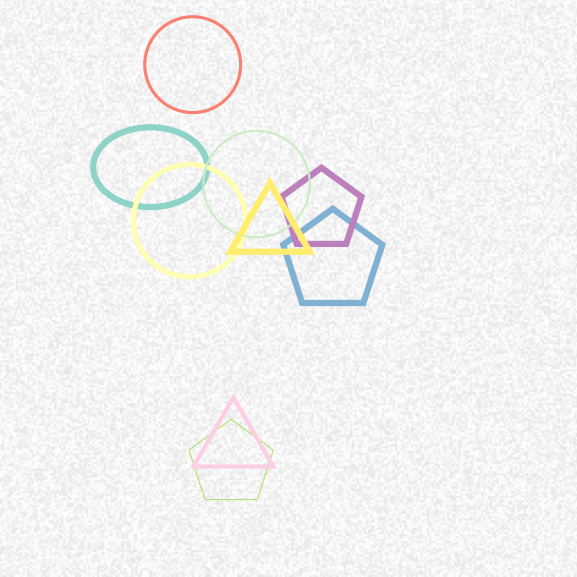[{"shape": "oval", "thickness": 3, "radius": 0.49, "center": [0.26, 0.71]}, {"shape": "circle", "thickness": 2.5, "radius": 0.49, "center": [0.328, 0.617]}, {"shape": "circle", "thickness": 1.5, "radius": 0.41, "center": [0.334, 0.887]}, {"shape": "pentagon", "thickness": 3, "radius": 0.45, "center": [0.576, 0.547]}, {"shape": "pentagon", "thickness": 0.5, "radius": 0.38, "center": [0.4, 0.196]}, {"shape": "triangle", "thickness": 2, "radius": 0.4, "center": [0.404, 0.231]}, {"shape": "pentagon", "thickness": 3, "radius": 0.36, "center": [0.557, 0.636]}, {"shape": "circle", "thickness": 1, "radius": 0.46, "center": [0.444, 0.68]}, {"shape": "triangle", "thickness": 3, "radius": 0.4, "center": [0.468, 0.603]}]